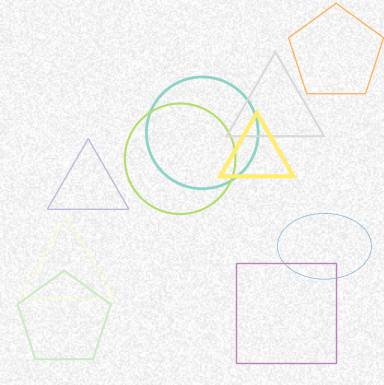[{"shape": "circle", "thickness": 2, "radius": 0.73, "center": [0.525, 0.655]}, {"shape": "triangle", "thickness": 0.5, "radius": 0.71, "center": [0.173, 0.296]}, {"shape": "triangle", "thickness": 1, "radius": 0.61, "center": [0.229, 0.518]}, {"shape": "oval", "thickness": 0.5, "radius": 0.61, "center": [0.843, 0.36]}, {"shape": "pentagon", "thickness": 1, "radius": 0.65, "center": [0.873, 0.862]}, {"shape": "circle", "thickness": 1.5, "radius": 0.72, "center": [0.468, 0.588]}, {"shape": "triangle", "thickness": 1.5, "radius": 0.73, "center": [0.715, 0.719]}, {"shape": "square", "thickness": 1, "radius": 0.65, "center": [0.743, 0.187]}, {"shape": "pentagon", "thickness": 1.5, "radius": 0.64, "center": [0.167, 0.17]}, {"shape": "triangle", "thickness": 3, "radius": 0.55, "center": [0.667, 0.597]}]